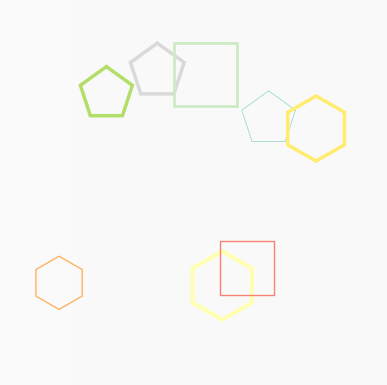[{"shape": "pentagon", "thickness": 0.5, "radius": 0.36, "center": [0.693, 0.691]}, {"shape": "hexagon", "thickness": 3, "radius": 0.44, "center": [0.574, 0.258]}, {"shape": "square", "thickness": 1, "radius": 0.35, "center": [0.638, 0.303]}, {"shape": "hexagon", "thickness": 1, "radius": 0.35, "center": [0.152, 0.265]}, {"shape": "pentagon", "thickness": 2.5, "radius": 0.35, "center": [0.275, 0.757]}, {"shape": "pentagon", "thickness": 2.5, "radius": 0.36, "center": [0.406, 0.815]}, {"shape": "square", "thickness": 2, "radius": 0.41, "center": [0.531, 0.807]}, {"shape": "hexagon", "thickness": 2.5, "radius": 0.42, "center": [0.816, 0.666]}]